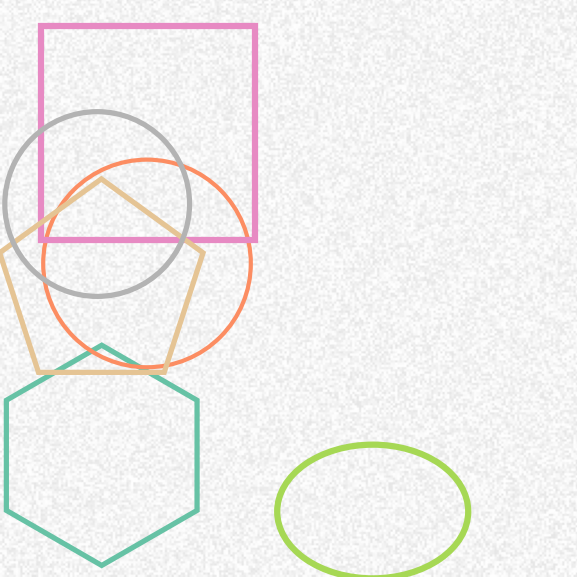[{"shape": "hexagon", "thickness": 2.5, "radius": 0.95, "center": [0.176, 0.211]}, {"shape": "circle", "thickness": 2, "radius": 0.9, "center": [0.255, 0.543]}, {"shape": "square", "thickness": 3, "radius": 0.93, "center": [0.256, 0.769]}, {"shape": "oval", "thickness": 3, "radius": 0.83, "center": [0.645, 0.113]}, {"shape": "pentagon", "thickness": 2.5, "radius": 0.93, "center": [0.175, 0.504]}, {"shape": "circle", "thickness": 2.5, "radius": 0.8, "center": [0.168, 0.646]}]